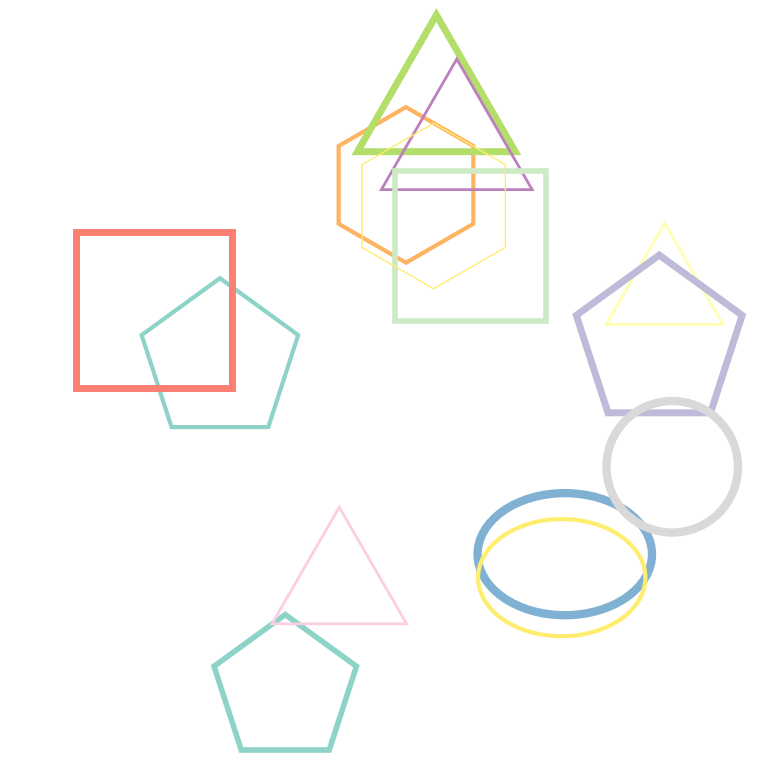[{"shape": "pentagon", "thickness": 1.5, "radius": 0.53, "center": [0.286, 0.532]}, {"shape": "pentagon", "thickness": 2, "radius": 0.49, "center": [0.37, 0.105]}, {"shape": "triangle", "thickness": 1, "radius": 0.44, "center": [0.863, 0.623]}, {"shape": "pentagon", "thickness": 2.5, "radius": 0.57, "center": [0.856, 0.556]}, {"shape": "square", "thickness": 2.5, "radius": 0.51, "center": [0.2, 0.598]}, {"shape": "oval", "thickness": 3, "radius": 0.57, "center": [0.733, 0.28]}, {"shape": "hexagon", "thickness": 1.5, "radius": 0.51, "center": [0.527, 0.76]}, {"shape": "triangle", "thickness": 2.5, "radius": 0.59, "center": [0.567, 0.862]}, {"shape": "triangle", "thickness": 1, "radius": 0.5, "center": [0.441, 0.24]}, {"shape": "circle", "thickness": 3, "radius": 0.43, "center": [0.873, 0.394]}, {"shape": "triangle", "thickness": 1, "radius": 0.57, "center": [0.593, 0.81]}, {"shape": "square", "thickness": 2, "radius": 0.49, "center": [0.611, 0.68]}, {"shape": "oval", "thickness": 1.5, "radius": 0.54, "center": [0.73, 0.25]}, {"shape": "hexagon", "thickness": 0.5, "radius": 0.54, "center": [0.563, 0.732]}]